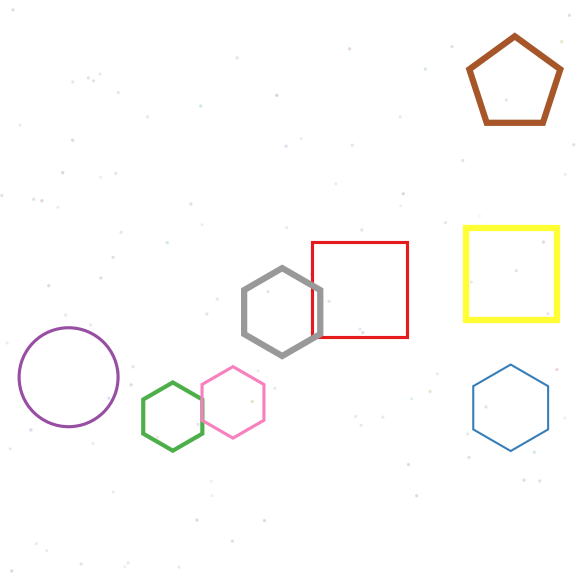[{"shape": "square", "thickness": 1.5, "radius": 0.41, "center": [0.623, 0.498]}, {"shape": "hexagon", "thickness": 1, "radius": 0.37, "center": [0.884, 0.293]}, {"shape": "hexagon", "thickness": 2, "radius": 0.3, "center": [0.299, 0.278]}, {"shape": "circle", "thickness": 1.5, "radius": 0.43, "center": [0.119, 0.346]}, {"shape": "square", "thickness": 3, "radius": 0.4, "center": [0.885, 0.524]}, {"shape": "pentagon", "thickness": 3, "radius": 0.41, "center": [0.891, 0.853]}, {"shape": "hexagon", "thickness": 1.5, "radius": 0.31, "center": [0.403, 0.302]}, {"shape": "hexagon", "thickness": 3, "radius": 0.38, "center": [0.489, 0.459]}]